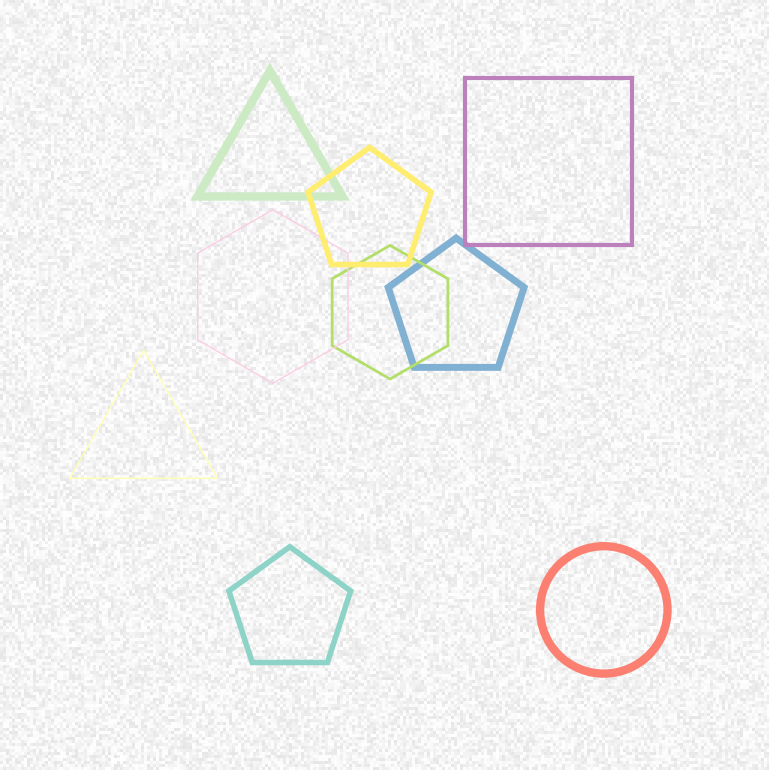[{"shape": "pentagon", "thickness": 2, "radius": 0.42, "center": [0.376, 0.207]}, {"shape": "triangle", "thickness": 0.5, "radius": 0.55, "center": [0.187, 0.434]}, {"shape": "circle", "thickness": 3, "radius": 0.41, "center": [0.784, 0.208]}, {"shape": "pentagon", "thickness": 2.5, "radius": 0.46, "center": [0.592, 0.598]}, {"shape": "hexagon", "thickness": 1, "radius": 0.43, "center": [0.507, 0.595]}, {"shape": "hexagon", "thickness": 0.5, "radius": 0.56, "center": [0.354, 0.615]}, {"shape": "square", "thickness": 1.5, "radius": 0.54, "center": [0.712, 0.79]}, {"shape": "triangle", "thickness": 3, "radius": 0.54, "center": [0.351, 0.799]}, {"shape": "pentagon", "thickness": 2, "radius": 0.42, "center": [0.48, 0.724]}]